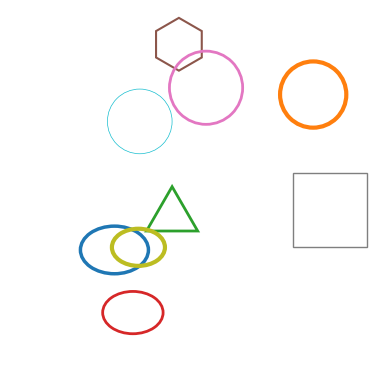[{"shape": "oval", "thickness": 2.5, "radius": 0.44, "center": [0.297, 0.351]}, {"shape": "circle", "thickness": 3, "radius": 0.43, "center": [0.813, 0.754]}, {"shape": "triangle", "thickness": 2, "radius": 0.38, "center": [0.447, 0.438]}, {"shape": "oval", "thickness": 2, "radius": 0.39, "center": [0.345, 0.188]}, {"shape": "hexagon", "thickness": 1.5, "radius": 0.34, "center": [0.465, 0.885]}, {"shape": "circle", "thickness": 2, "radius": 0.48, "center": [0.535, 0.772]}, {"shape": "square", "thickness": 1, "radius": 0.48, "center": [0.858, 0.454]}, {"shape": "oval", "thickness": 3, "radius": 0.34, "center": [0.36, 0.358]}, {"shape": "circle", "thickness": 0.5, "radius": 0.42, "center": [0.363, 0.685]}]